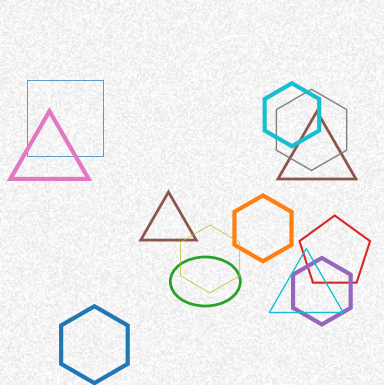[{"shape": "hexagon", "thickness": 3, "radius": 0.5, "center": [0.245, 0.105]}, {"shape": "square", "thickness": 0.5, "radius": 0.49, "center": [0.169, 0.694]}, {"shape": "hexagon", "thickness": 3, "radius": 0.43, "center": [0.683, 0.407]}, {"shape": "oval", "thickness": 2, "radius": 0.45, "center": [0.533, 0.269]}, {"shape": "pentagon", "thickness": 1.5, "radius": 0.48, "center": [0.87, 0.344]}, {"shape": "hexagon", "thickness": 3, "radius": 0.43, "center": [0.836, 0.244]}, {"shape": "triangle", "thickness": 2, "radius": 0.59, "center": [0.823, 0.594]}, {"shape": "triangle", "thickness": 2, "radius": 0.42, "center": [0.438, 0.418]}, {"shape": "triangle", "thickness": 3, "radius": 0.59, "center": [0.129, 0.594]}, {"shape": "hexagon", "thickness": 1, "radius": 0.53, "center": [0.809, 0.663]}, {"shape": "hexagon", "thickness": 0.5, "radius": 0.44, "center": [0.545, 0.327]}, {"shape": "hexagon", "thickness": 3, "radius": 0.41, "center": [0.758, 0.702]}, {"shape": "triangle", "thickness": 1, "radius": 0.55, "center": [0.796, 0.244]}]